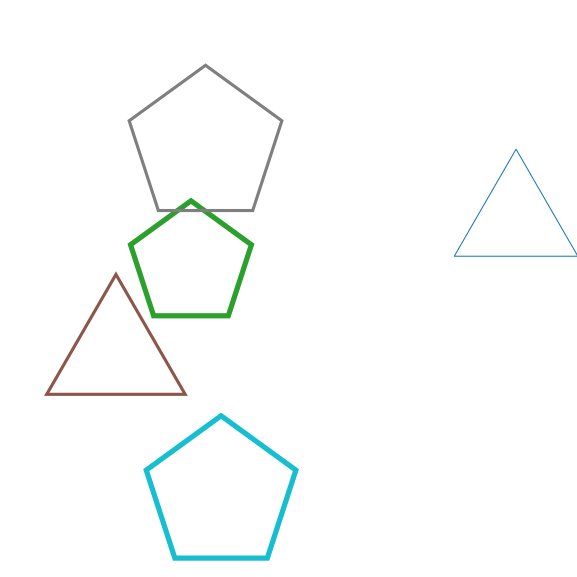[{"shape": "triangle", "thickness": 0.5, "radius": 0.62, "center": [0.894, 0.617]}, {"shape": "pentagon", "thickness": 2.5, "radius": 0.55, "center": [0.331, 0.541]}, {"shape": "triangle", "thickness": 1.5, "radius": 0.69, "center": [0.201, 0.386]}, {"shape": "pentagon", "thickness": 1.5, "radius": 0.7, "center": [0.356, 0.747]}, {"shape": "pentagon", "thickness": 2.5, "radius": 0.68, "center": [0.383, 0.143]}]